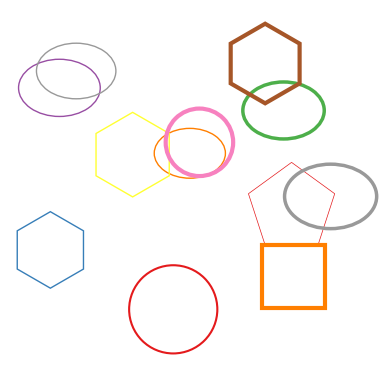[{"shape": "circle", "thickness": 1.5, "radius": 0.57, "center": [0.45, 0.197]}, {"shape": "pentagon", "thickness": 0.5, "radius": 0.59, "center": [0.757, 0.46]}, {"shape": "hexagon", "thickness": 1, "radius": 0.5, "center": [0.131, 0.351]}, {"shape": "oval", "thickness": 2.5, "radius": 0.53, "center": [0.736, 0.713]}, {"shape": "oval", "thickness": 1, "radius": 0.53, "center": [0.154, 0.772]}, {"shape": "oval", "thickness": 1, "radius": 0.46, "center": [0.493, 0.602]}, {"shape": "square", "thickness": 3, "radius": 0.41, "center": [0.762, 0.281]}, {"shape": "hexagon", "thickness": 1, "radius": 0.55, "center": [0.345, 0.598]}, {"shape": "hexagon", "thickness": 3, "radius": 0.52, "center": [0.689, 0.835]}, {"shape": "circle", "thickness": 3, "radius": 0.44, "center": [0.518, 0.63]}, {"shape": "oval", "thickness": 1, "radius": 0.52, "center": [0.198, 0.816]}, {"shape": "oval", "thickness": 2.5, "radius": 0.6, "center": [0.859, 0.49]}]